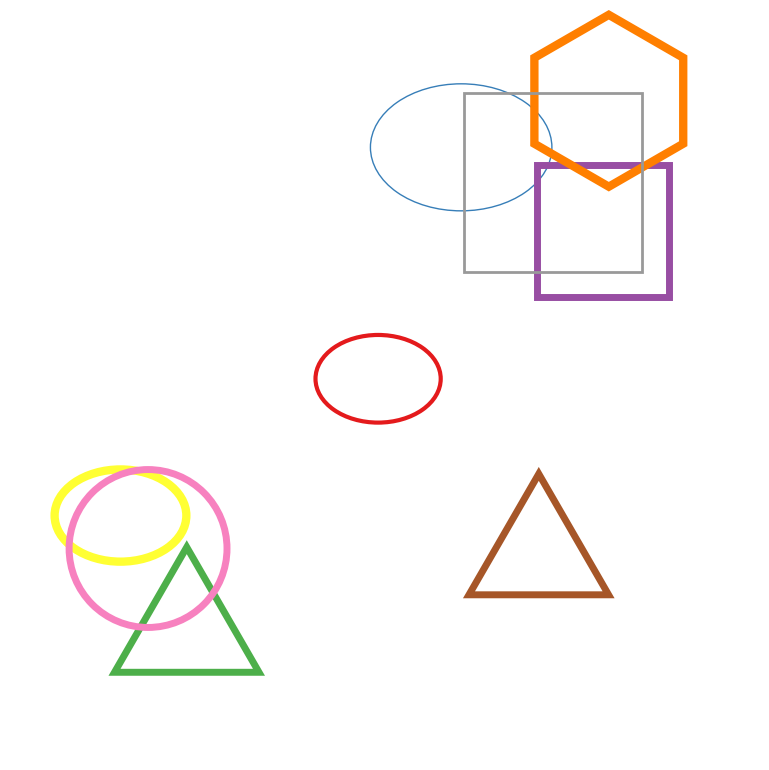[{"shape": "oval", "thickness": 1.5, "radius": 0.41, "center": [0.491, 0.508]}, {"shape": "oval", "thickness": 0.5, "radius": 0.59, "center": [0.599, 0.809]}, {"shape": "triangle", "thickness": 2.5, "radius": 0.54, "center": [0.243, 0.181]}, {"shape": "square", "thickness": 2.5, "radius": 0.43, "center": [0.783, 0.7]}, {"shape": "hexagon", "thickness": 3, "radius": 0.56, "center": [0.791, 0.869]}, {"shape": "oval", "thickness": 3, "radius": 0.43, "center": [0.156, 0.33]}, {"shape": "triangle", "thickness": 2.5, "radius": 0.52, "center": [0.7, 0.28]}, {"shape": "circle", "thickness": 2.5, "radius": 0.51, "center": [0.192, 0.288]}, {"shape": "square", "thickness": 1, "radius": 0.58, "center": [0.718, 0.763]}]